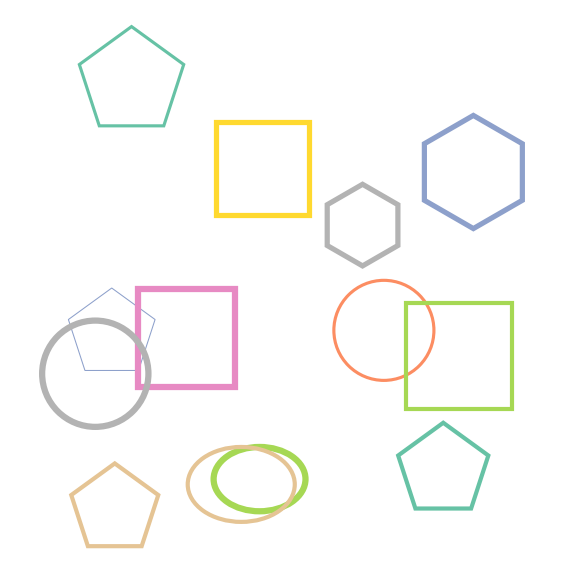[{"shape": "pentagon", "thickness": 1.5, "radius": 0.47, "center": [0.228, 0.858]}, {"shape": "pentagon", "thickness": 2, "radius": 0.41, "center": [0.768, 0.185]}, {"shape": "circle", "thickness": 1.5, "radius": 0.43, "center": [0.665, 0.427]}, {"shape": "hexagon", "thickness": 2.5, "radius": 0.49, "center": [0.82, 0.701]}, {"shape": "pentagon", "thickness": 0.5, "radius": 0.39, "center": [0.193, 0.421]}, {"shape": "square", "thickness": 3, "radius": 0.42, "center": [0.323, 0.413]}, {"shape": "oval", "thickness": 3, "radius": 0.4, "center": [0.449, 0.169]}, {"shape": "square", "thickness": 2, "radius": 0.46, "center": [0.795, 0.383]}, {"shape": "square", "thickness": 2.5, "radius": 0.4, "center": [0.455, 0.708]}, {"shape": "pentagon", "thickness": 2, "radius": 0.4, "center": [0.199, 0.117]}, {"shape": "oval", "thickness": 2, "radius": 0.46, "center": [0.418, 0.16]}, {"shape": "circle", "thickness": 3, "radius": 0.46, "center": [0.165, 0.352]}, {"shape": "hexagon", "thickness": 2.5, "radius": 0.35, "center": [0.628, 0.609]}]